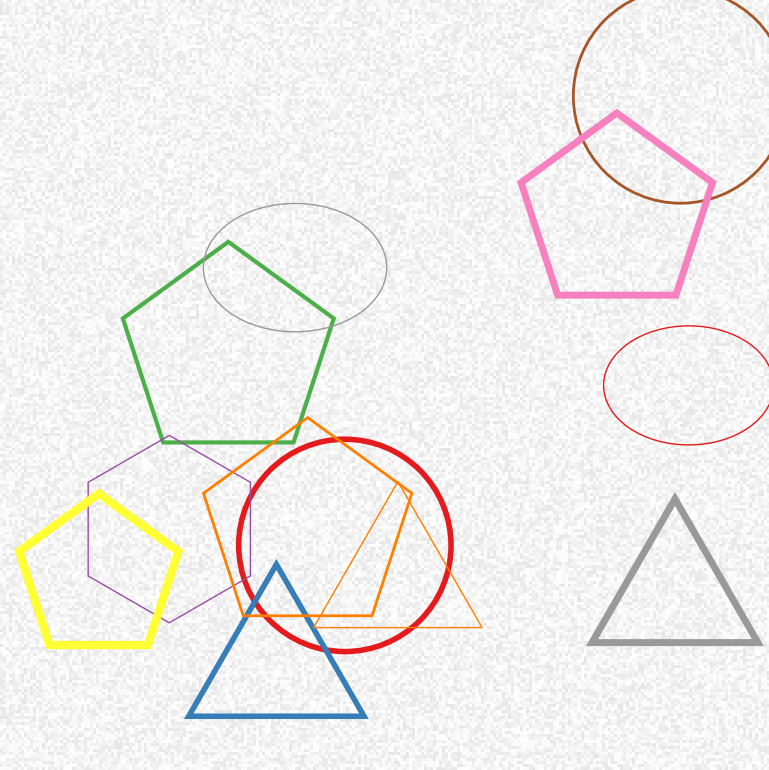[{"shape": "oval", "thickness": 0.5, "radius": 0.55, "center": [0.894, 0.499]}, {"shape": "circle", "thickness": 2, "radius": 0.69, "center": [0.448, 0.292]}, {"shape": "triangle", "thickness": 2, "radius": 0.66, "center": [0.359, 0.136]}, {"shape": "pentagon", "thickness": 1.5, "radius": 0.72, "center": [0.297, 0.542]}, {"shape": "hexagon", "thickness": 0.5, "radius": 0.61, "center": [0.22, 0.313]}, {"shape": "pentagon", "thickness": 1, "radius": 0.71, "center": [0.4, 0.315]}, {"shape": "triangle", "thickness": 0.5, "radius": 0.63, "center": [0.517, 0.248]}, {"shape": "pentagon", "thickness": 3, "radius": 0.54, "center": [0.128, 0.25]}, {"shape": "circle", "thickness": 1, "radius": 0.7, "center": [0.884, 0.875]}, {"shape": "pentagon", "thickness": 2.5, "radius": 0.65, "center": [0.801, 0.722]}, {"shape": "oval", "thickness": 0.5, "radius": 0.6, "center": [0.383, 0.652]}, {"shape": "triangle", "thickness": 2.5, "radius": 0.62, "center": [0.877, 0.228]}]